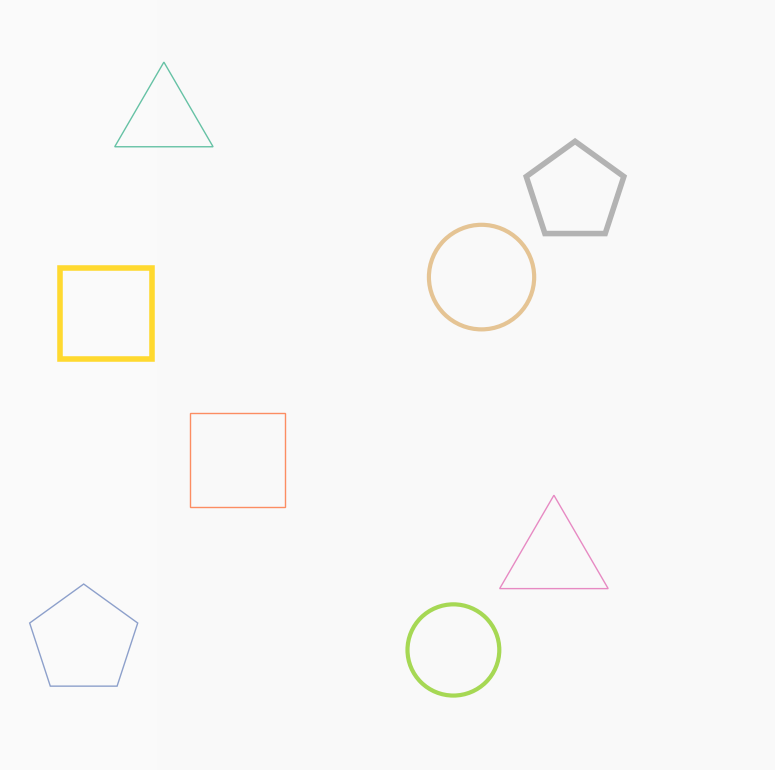[{"shape": "triangle", "thickness": 0.5, "radius": 0.37, "center": [0.211, 0.846]}, {"shape": "square", "thickness": 0.5, "radius": 0.31, "center": [0.306, 0.402]}, {"shape": "pentagon", "thickness": 0.5, "radius": 0.37, "center": [0.108, 0.168]}, {"shape": "triangle", "thickness": 0.5, "radius": 0.4, "center": [0.715, 0.276]}, {"shape": "circle", "thickness": 1.5, "radius": 0.3, "center": [0.585, 0.156]}, {"shape": "square", "thickness": 2, "radius": 0.3, "center": [0.137, 0.593]}, {"shape": "circle", "thickness": 1.5, "radius": 0.34, "center": [0.621, 0.64]}, {"shape": "pentagon", "thickness": 2, "radius": 0.33, "center": [0.742, 0.75]}]